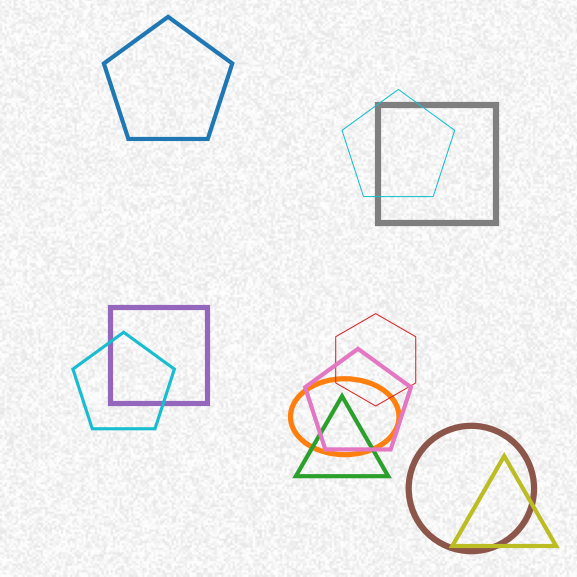[{"shape": "pentagon", "thickness": 2, "radius": 0.58, "center": [0.291, 0.853]}, {"shape": "oval", "thickness": 2.5, "radius": 0.47, "center": [0.597, 0.278]}, {"shape": "triangle", "thickness": 2, "radius": 0.46, "center": [0.592, 0.221]}, {"shape": "hexagon", "thickness": 0.5, "radius": 0.4, "center": [0.651, 0.376]}, {"shape": "square", "thickness": 2.5, "radius": 0.42, "center": [0.274, 0.384]}, {"shape": "circle", "thickness": 3, "radius": 0.54, "center": [0.816, 0.153]}, {"shape": "pentagon", "thickness": 2, "radius": 0.48, "center": [0.62, 0.299]}, {"shape": "square", "thickness": 3, "radius": 0.51, "center": [0.757, 0.716]}, {"shape": "triangle", "thickness": 2, "radius": 0.52, "center": [0.873, 0.106]}, {"shape": "pentagon", "thickness": 0.5, "radius": 0.51, "center": [0.69, 0.742]}, {"shape": "pentagon", "thickness": 1.5, "radius": 0.46, "center": [0.214, 0.331]}]